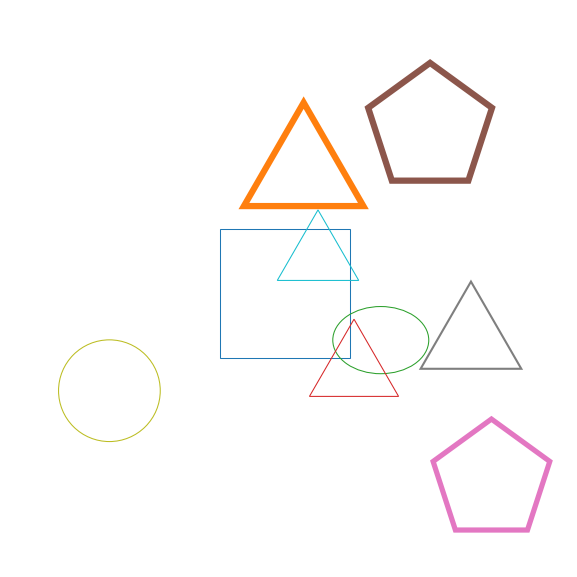[{"shape": "square", "thickness": 0.5, "radius": 0.56, "center": [0.494, 0.491]}, {"shape": "triangle", "thickness": 3, "radius": 0.6, "center": [0.526, 0.702]}, {"shape": "oval", "thickness": 0.5, "radius": 0.42, "center": [0.659, 0.41]}, {"shape": "triangle", "thickness": 0.5, "radius": 0.45, "center": [0.613, 0.357]}, {"shape": "pentagon", "thickness": 3, "radius": 0.56, "center": [0.745, 0.778]}, {"shape": "pentagon", "thickness": 2.5, "radius": 0.53, "center": [0.851, 0.167]}, {"shape": "triangle", "thickness": 1, "radius": 0.5, "center": [0.816, 0.411]}, {"shape": "circle", "thickness": 0.5, "radius": 0.44, "center": [0.189, 0.323]}, {"shape": "triangle", "thickness": 0.5, "radius": 0.41, "center": [0.551, 0.554]}]